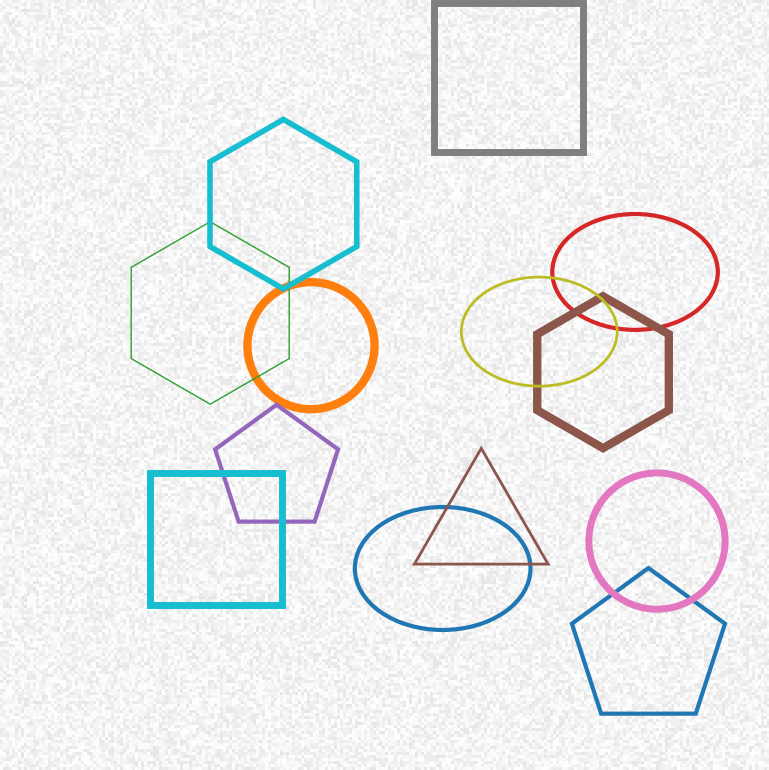[{"shape": "oval", "thickness": 1.5, "radius": 0.57, "center": [0.575, 0.262]}, {"shape": "pentagon", "thickness": 1.5, "radius": 0.52, "center": [0.842, 0.158]}, {"shape": "circle", "thickness": 3, "radius": 0.41, "center": [0.404, 0.551]}, {"shape": "hexagon", "thickness": 0.5, "radius": 0.59, "center": [0.273, 0.594]}, {"shape": "oval", "thickness": 1.5, "radius": 0.54, "center": [0.825, 0.647]}, {"shape": "pentagon", "thickness": 1.5, "radius": 0.42, "center": [0.359, 0.39]}, {"shape": "triangle", "thickness": 1, "radius": 0.5, "center": [0.625, 0.318]}, {"shape": "hexagon", "thickness": 3, "radius": 0.49, "center": [0.783, 0.517]}, {"shape": "circle", "thickness": 2.5, "radius": 0.44, "center": [0.853, 0.297]}, {"shape": "square", "thickness": 2.5, "radius": 0.48, "center": [0.66, 0.9]}, {"shape": "oval", "thickness": 1, "radius": 0.51, "center": [0.7, 0.569]}, {"shape": "square", "thickness": 2.5, "radius": 0.43, "center": [0.28, 0.3]}, {"shape": "hexagon", "thickness": 2, "radius": 0.55, "center": [0.368, 0.735]}]